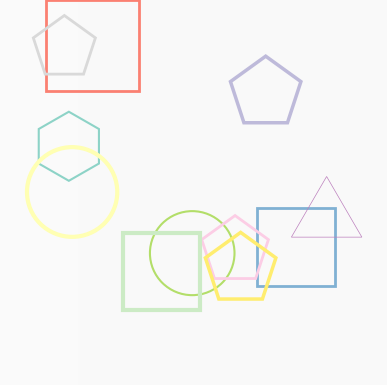[{"shape": "hexagon", "thickness": 1.5, "radius": 0.45, "center": [0.178, 0.62]}, {"shape": "circle", "thickness": 3, "radius": 0.58, "center": [0.186, 0.501]}, {"shape": "pentagon", "thickness": 2.5, "radius": 0.48, "center": [0.686, 0.758]}, {"shape": "square", "thickness": 2, "radius": 0.59, "center": [0.239, 0.882]}, {"shape": "square", "thickness": 2, "radius": 0.51, "center": [0.765, 0.359]}, {"shape": "circle", "thickness": 1.5, "radius": 0.55, "center": [0.496, 0.342]}, {"shape": "pentagon", "thickness": 2, "radius": 0.45, "center": [0.607, 0.35]}, {"shape": "pentagon", "thickness": 2, "radius": 0.42, "center": [0.166, 0.876]}, {"shape": "triangle", "thickness": 0.5, "radius": 0.53, "center": [0.843, 0.437]}, {"shape": "square", "thickness": 3, "radius": 0.5, "center": [0.417, 0.295]}, {"shape": "pentagon", "thickness": 2.5, "radius": 0.48, "center": [0.621, 0.301]}]